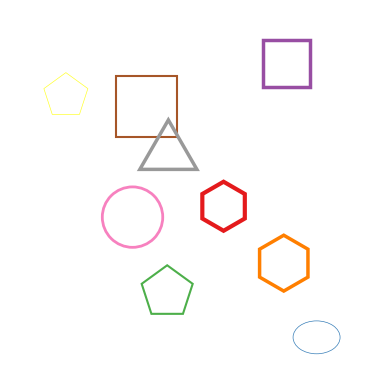[{"shape": "hexagon", "thickness": 3, "radius": 0.32, "center": [0.581, 0.464]}, {"shape": "oval", "thickness": 0.5, "radius": 0.31, "center": [0.822, 0.124]}, {"shape": "pentagon", "thickness": 1.5, "radius": 0.35, "center": [0.434, 0.241]}, {"shape": "square", "thickness": 2.5, "radius": 0.31, "center": [0.744, 0.834]}, {"shape": "hexagon", "thickness": 2.5, "radius": 0.36, "center": [0.737, 0.316]}, {"shape": "pentagon", "thickness": 0.5, "radius": 0.3, "center": [0.171, 0.751]}, {"shape": "square", "thickness": 1.5, "radius": 0.4, "center": [0.381, 0.723]}, {"shape": "circle", "thickness": 2, "radius": 0.39, "center": [0.344, 0.436]}, {"shape": "triangle", "thickness": 2.5, "radius": 0.43, "center": [0.437, 0.603]}]